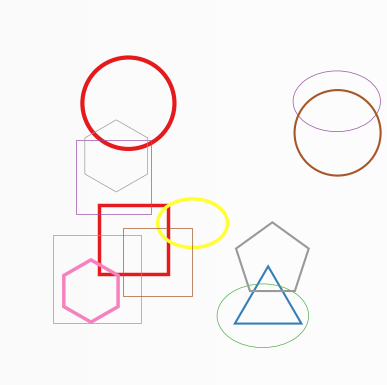[{"shape": "square", "thickness": 2.5, "radius": 0.45, "center": [0.344, 0.379]}, {"shape": "circle", "thickness": 3, "radius": 0.59, "center": [0.331, 0.732]}, {"shape": "triangle", "thickness": 1.5, "radius": 0.5, "center": [0.692, 0.209]}, {"shape": "oval", "thickness": 0.5, "radius": 0.59, "center": [0.678, 0.18]}, {"shape": "square", "thickness": 0.5, "radius": 0.48, "center": [0.294, 0.541]}, {"shape": "oval", "thickness": 0.5, "radius": 0.56, "center": [0.869, 0.737]}, {"shape": "square", "thickness": 0.5, "radius": 0.57, "center": [0.25, 0.274]}, {"shape": "oval", "thickness": 2.5, "radius": 0.45, "center": [0.497, 0.42]}, {"shape": "square", "thickness": 0.5, "radius": 0.44, "center": [0.406, 0.319]}, {"shape": "circle", "thickness": 1.5, "radius": 0.56, "center": [0.871, 0.655]}, {"shape": "hexagon", "thickness": 2.5, "radius": 0.4, "center": [0.235, 0.244]}, {"shape": "pentagon", "thickness": 1.5, "radius": 0.49, "center": [0.703, 0.324]}, {"shape": "hexagon", "thickness": 0.5, "radius": 0.47, "center": [0.3, 0.595]}]